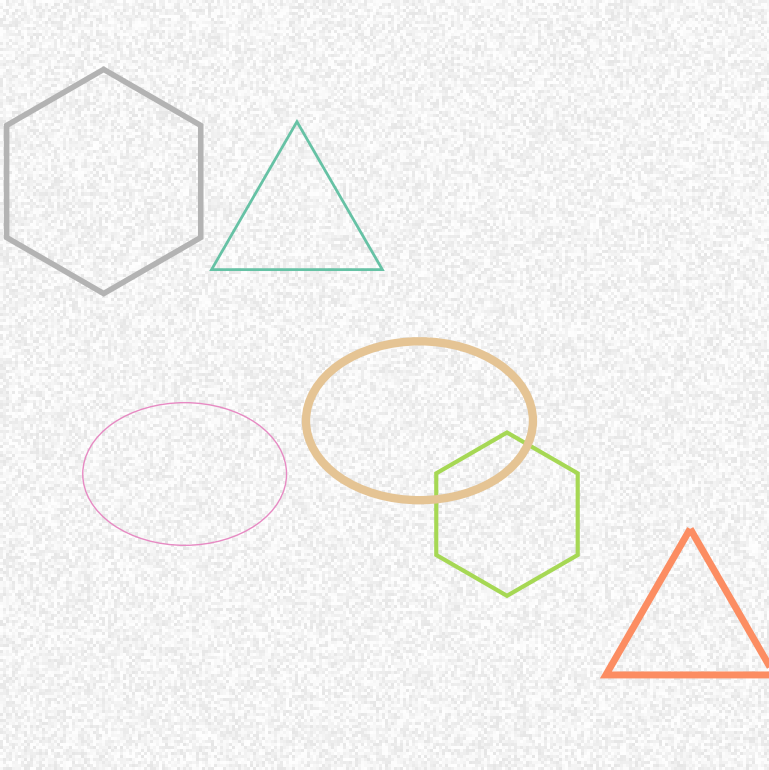[{"shape": "triangle", "thickness": 1, "radius": 0.64, "center": [0.386, 0.714]}, {"shape": "triangle", "thickness": 2.5, "radius": 0.63, "center": [0.896, 0.187]}, {"shape": "oval", "thickness": 0.5, "radius": 0.66, "center": [0.24, 0.384]}, {"shape": "hexagon", "thickness": 1.5, "radius": 0.53, "center": [0.658, 0.332]}, {"shape": "oval", "thickness": 3, "radius": 0.74, "center": [0.545, 0.454]}, {"shape": "hexagon", "thickness": 2, "radius": 0.73, "center": [0.135, 0.764]}]